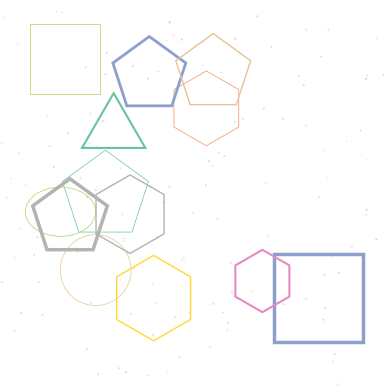[{"shape": "triangle", "thickness": 1.5, "radius": 0.47, "center": [0.295, 0.663]}, {"shape": "pentagon", "thickness": 0.5, "radius": 0.59, "center": [0.274, 0.492]}, {"shape": "hexagon", "thickness": 0.5, "radius": 0.49, "center": [0.536, 0.719]}, {"shape": "pentagon", "thickness": 2, "radius": 0.5, "center": [0.388, 0.806]}, {"shape": "square", "thickness": 2.5, "radius": 0.57, "center": [0.827, 0.226]}, {"shape": "hexagon", "thickness": 1.5, "radius": 0.41, "center": [0.681, 0.27]}, {"shape": "square", "thickness": 0.5, "radius": 0.45, "center": [0.169, 0.846]}, {"shape": "oval", "thickness": 0.5, "radius": 0.46, "center": [0.157, 0.45]}, {"shape": "hexagon", "thickness": 1, "radius": 0.55, "center": [0.399, 0.226]}, {"shape": "circle", "thickness": 0.5, "radius": 0.46, "center": [0.248, 0.299]}, {"shape": "pentagon", "thickness": 1, "radius": 0.51, "center": [0.554, 0.811]}, {"shape": "pentagon", "thickness": 2.5, "radius": 0.51, "center": [0.182, 0.434]}, {"shape": "hexagon", "thickness": 1, "radius": 0.51, "center": [0.338, 0.444]}]